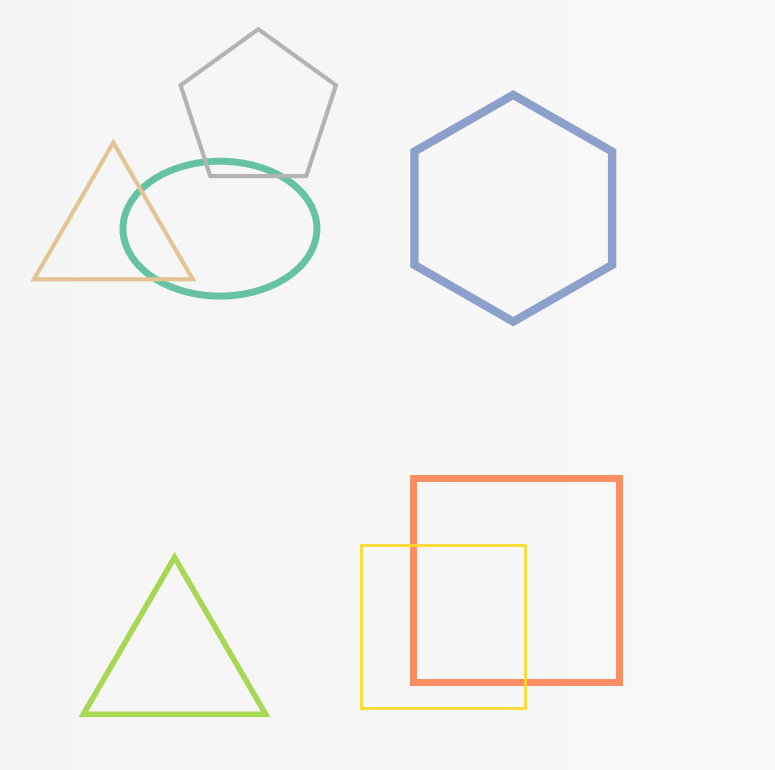[{"shape": "oval", "thickness": 2.5, "radius": 0.63, "center": [0.284, 0.703]}, {"shape": "square", "thickness": 2.5, "radius": 0.66, "center": [0.666, 0.247]}, {"shape": "hexagon", "thickness": 3, "radius": 0.74, "center": [0.662, 0.73]}, {"shape": "triangle", "thickness": 2, "radius": 0.68, "center": [0.225, 0.14]}, {"shape": "square", "thickness": 1, "radius": 0.53, "center": [0.572, 0.187]}, {"shape": "triangle", "thickness": 1.5, "radius": 0.59, "center": [0.146, 0.696]}, {"shape": "pentagon", "thickness": 1.5, "radius": 0.53, "center": [0.333, 0.857]}]